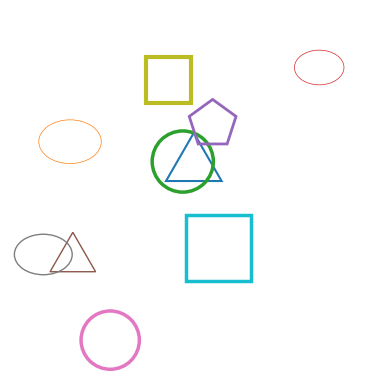[{"shape": "triangle", "thickness": 1.5, "radius": 0.42, "center": [0.503, 0.571]}, {"shape": "oval", "thickness": 0.5, "radius": 0.41, "center": [0.182, 0.632]}, {"shape": "circle", "thickness": 2.5, "radius": 0.4, "center": [0.475, 0.58]}, {"shape": "oval", "thickness": 0.5, "radius": 0.32, "center": [0.829, 0.825]}, {"shape": "pentagon", "thickness": 2, "radius": 0.32, "center": [0.552, 0.678]}, {"shape": "triangle", "thickness": 1, "radius": 0.34, "center": [0.189, 0.328]}, {"shape": "circle", "thickness": 2.5, "radius": 0.38, "center": [0.286, 0.117]}, {"shape": "oval", "thickness": 1, "radius": 0.38, "center": [0.112, 0.339]}, {"shape": "square", "thickness": 3, "radius": 0.3, "center": [0.438, 0.792]}, {"shape": "square", "thickness": 2.5, "radius": 0.42, "center": [0.568, 0.356]}]